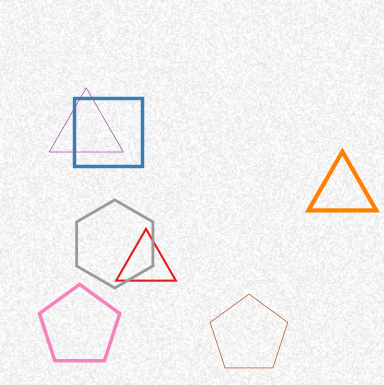[{"shape": "triangle", "thickness": 1.5, "radius": 0.45, "center": [0.379, 0.316]}, {"shape": "square", "thickness": 2.5, "radius": 0.44, "center": [0.281, 0.657]}, {"shape": "triangle", "thickness": 0.5, "radius": 0.56, "center": [0.224, 0.661]}, {"shape": "triangle", "thickness": 3, "radius": 0.51, "center": [0.889, 0.504]}, {"shape": "pentagon", "thickness": 0.5, "radius": 0.53, "center": [0.647, 0.13]}, {"shape": "pentagon", "thickness": 2.5, "radius": 0.55, "center": [0.207, 0.152]}, {"shape": "hexagon", "thickness": 2, "radius": 0.57, "center": [0.298, 0.366]}]